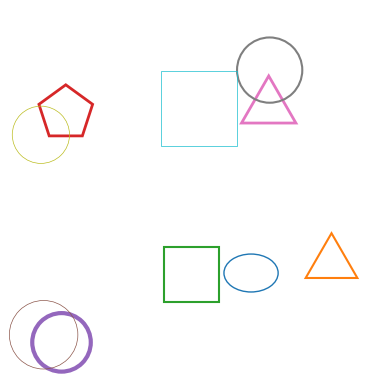[{"shape": "oval", "thickness": 1, "radius": 0.35, "center": [0.652, 0.291]}, {"shape": "triangle", "thickness": 1.5, "radius": 0.39, "center": [0.861, 0.317]}, {"shape": "square", "thickness": 1.5, "radius": 0.36, "center": [0.497, 0.287]}, {"shape": "pentagon", "thickness": 2, "radius": 0.37, "center": [0.171, 0.706]}, {"shape": "circle", "thickness": 3, "radius": 0.38, "center": [0.16, 0.111]}, {"shape": "circle", "thickness": 0.5, "radius": 0.44, "center": [0.113, 0.13]}, {"shape": "triangle", "thickness": 2, "radius": 0.41, "center": [0.698, 0.721]}, {"shape": "circle", "thickness": 1.5, "radius": 0.42, "center": [0.7, 0.818]}, {"shape": "circle", "thickness": 0.5, "radius": 0.37, "center": [0.106, 0.65]}, {"shape": "square", "thickness": 0.5, "radius": 0.49, "center": [0.517, 0.718]}]